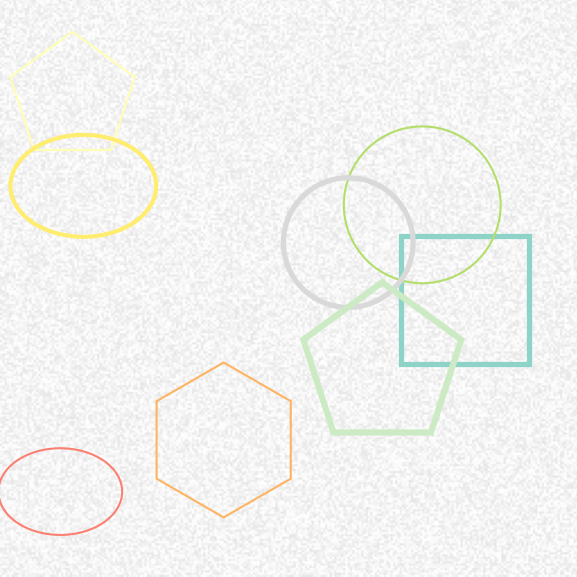[{"shape": "square", "thickness": 2.5, "radius": 0.55, "center": [0.806, 0.48]}, {"shape": "pentagon", "thickness": 1, "radius": 0.57, "center": [0.126, 0.831]}, {"shape": "oval", "thickness": 1, "radius": 0.54, "center": [0.104, 0.148]}, {"shape": "hexagon", "thickness": 1, "radius": 0.67, "center": [0.387, 0.237]}, {"shape": "circle", "thickness": 1, "radius": 0.68, "center": [0.731, 0.644]}, {"shape": "circle", "thickness": 2.5, "radius": 0.56, "center": [0.603, 0.579]}, {"shape": "pentagon", "thickness": 3, "radius": 0.72, "center": [0.662, 0.367]}, {"shape": "oval", "thickness": 2, "radius": 0.63, "center": [0.144, 0.677]}]